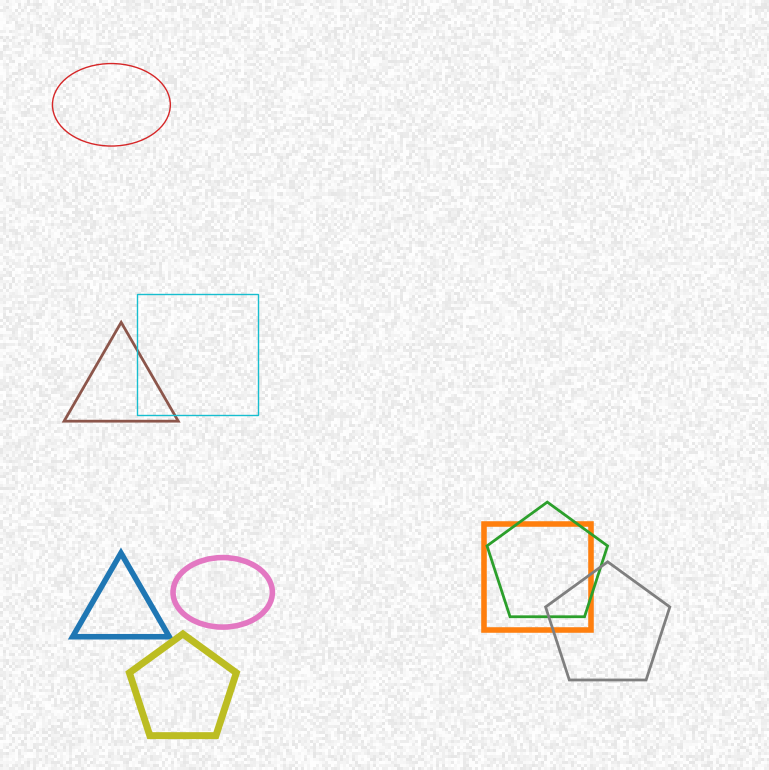[{"shape": "triangle", "thickness": 2, "radius": 0.36, "center": [0.157, 0.209]}, {"shape": "square", "thickness": 2, "radius": 0.35, "center": [0.698, 0.251]}, {"shape": "pentagon", "thickness": 1, "radius": 0.41, "center": [0.711, 0.266]}, {"shape": "oval", "thickness": 0.5, "radius": 0.38, "center": [0.145, 0.864]}, {"shape": "triangle", "thickness": 1, "radius": 0.43, "center": [0.157, 0.496]}, {"shape": "oval", "thickness": 2, "radius": 0.32, "center": [0.289, 0.231]}, {"shape": "pentagon", "thickness": 1, "radius": 0.42, "center": [0.789, 0.186]}, {"shape": "pentagon", "thickness": 2.5, "radius": 0.36, "center": [0.237, 0.104]}, {"shape": "square", "thickness": 0.5, "radius": 0.39, "center": [0.257, 0.539]}]